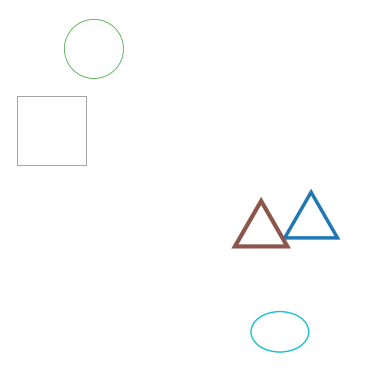[{"shape": "triangle", "thickness": 2.5, "radius": 0.4, "center": [0.808, 0.422]}, {"shape": "circle", "thickness": 0.5, "radius": 0.38, "center": [0.244, 0.873]}, {"shape": "triangle", "thickness": 3, "radius": 0.39, "center": [0.678, 0.399]}, {"shape": "square", "thickness": 0.5, "radius": 0.45, "center": [0.133, 0.661]}, {"shape": "oval", "thickness": 1, "radius": 0.38, "center": [0.727, 0.138]}]